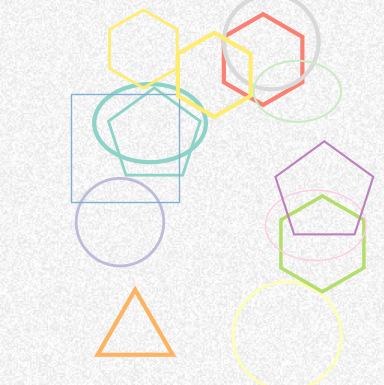[{"shape": "pentagon", "thickness": 2, "radius": 0.63, "center": [0.401, 0.646]}, {"shape": "oval", "thickness": 3, "radius": 0.72, "center": [0.39, 0.68]}, {"shape": "circle", "thickness": 2, "radius": 0.7, "center": [0.746, 0.127]}, {"shape": "circle", "thickness": 2, "radius": 0.57, "center": [0.312, 0.423]}, {"shape": "hexagon", "thickness": 3, "radius": 0.59, "center": [0.683, 0.845]}, {"shape": "square", "thickness": 1, "radius": 0.7, "center": [0.324, 0.616]}, {"shape": "triangle", "thickness": 3, "radius": 0.56, "center": [0.351, 0.135]}, {"shape": "hexagon", "thickness": 2.5, "radius": 0.62, "center": [0.837, 0.367]}, {"shape": "oval", "thickness": 1, "radius": 0.65, "center": [0.82, 0.415]}, {"shape": "circle", "thickness": 3, "radius": 0.61, "center": [0.705, 0.891]}, {"shape": "pentagon", "thickness": 1.5, "radius": 0.67, "center": [0.842, 0.499]}, {"shape": "oval", "thickness": 1.5, "radius": 0.57, "center": [0.773, 0.763]}, {"shape": "hexagon", "thickness": 3, "radius": 0.55, "center": [0.557, 0.806]}, {"shape": "hexagon", "thickness": 2, "radius": 0.51, "center": [0.372, 0.873]}]